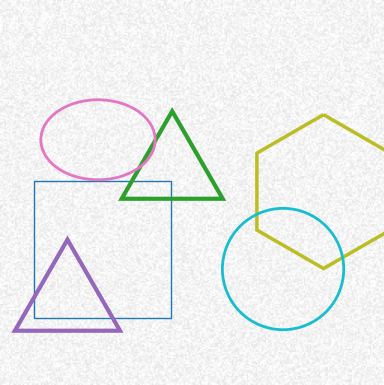[{"shape": "square", "thickness": 1, "radius": 0.89, "center": [0.267, 0.351]}, {"shape": "triangle", "thickness": 3, "radius": 0.76, "center": [0.447, 0.56]}, {"shape": "triangle", "thickness": 3, "radius": 0.79, "center": [0.175, 0.22]}, {"shape": "oval", "thickness": 2, "radius": 0.74, "center": [0.255, 0.637]}, {"shape": "hexagon", "thickness": 2.5, "radius": 1.0, "center": [0.84, 0.502]}, {"shape": "circle", "thickness": 2, "radius": 0.79, "center": [0.735, 0.301]}]